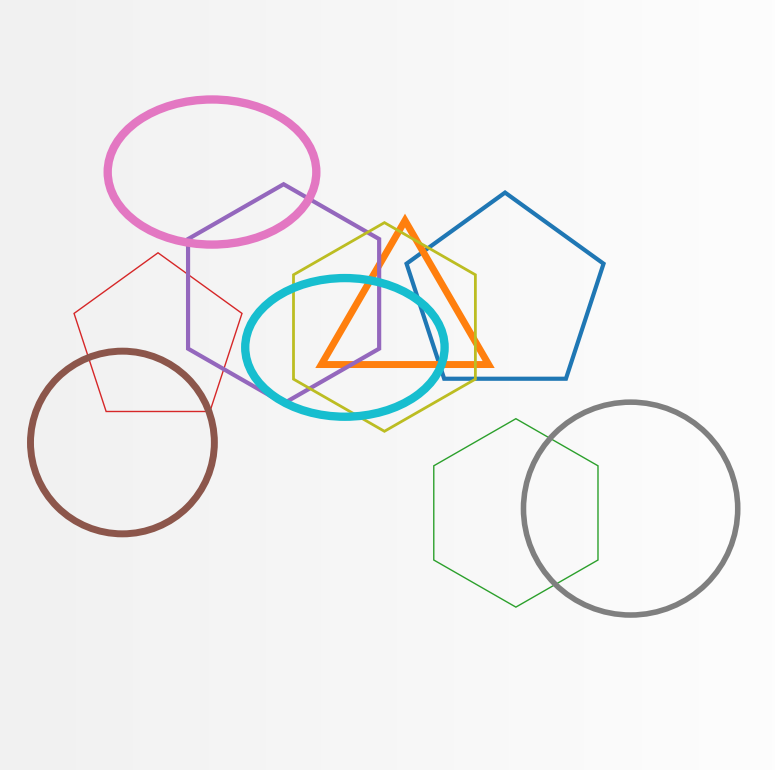[{"shape": "pentagon", "thickness": 1.5, "radius": 0.67, "center": [0.652, 0.616]}, {"shape": "triangle", "thickness": 2.5, "radius": 0.62, "center": [0.523, 0.589]}, {"shape": "hexagon", "thickness": 0.5, "radius": 0.61, "center": [0.666, 0.334]}, {"shape": "pentagon", "thickness": 0.5, "radius": 0.57, "center": [0.204, 0.558]}, {"shape": "hexagon", "thickness": 1.5, "radius": 0.71, "center": [0.366, 0.618]}, {"shape": "circle", "thickness": 2.5, "radius": 0.59, "center": [0.158, 0.425]}, {"shape": "oval", "thickness": 3, "radius": 0.67, "center": [0.274, 0.777]}, {"shape": "circle", "thickness": 2, "radius": 0.69, "center": [0.814, 0.339]}, {"shape": "hexagon", "thickness": 1, "radius": 0.68, "center": [0.496, 0.575]}, {"shape": "oval", "thickness": 3, "radius": 0.64, "center": [0.445, 0.549]}]